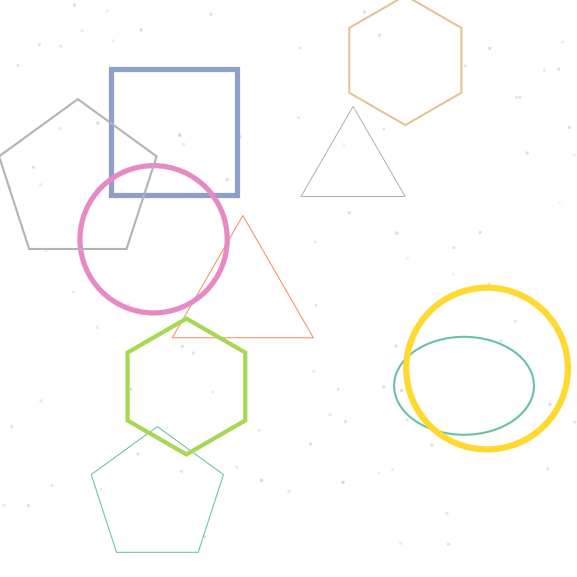[{"shape": "oval", "thickness": 1, "radius": 0.61, "center": [0.804, 0.331]}, {"shape": "pentagon", "thickness": 0.5, "radius": 0.6, "center": [0.272, 0.14]}, {"shape": "triangle", "thickness": 0.5, "radius": 0.71, "center": [0.421, 0.485]}, {"shape": "square", "thickness": 2.5, "radius": 0.55, "center": [0.301, 0.771]}, {"shape": "circle", "thickness": 2.5, "radius": 0.64, "center": [0.266, 0.585]}, {"shape": "hexagon", "thickness": 2, "radius": 0.59, "center": [0.323, 0.33]}, {"shape": "circle", "thickness": 3, "radius": 0.7, "center": [0.843, 0.361]}, {"shape": "hexagon", "thickness": 1, "radius": 0.56, "center": [0.702, 0.895]}, {"shape": "triangle", "thickness": 0.5, "radius": 0.52, "center": [0.611, 0.711]}, {"shape": "pentagon", "thickness": 1, "radius": 0.72, "center": [0.135, 0.684]}]